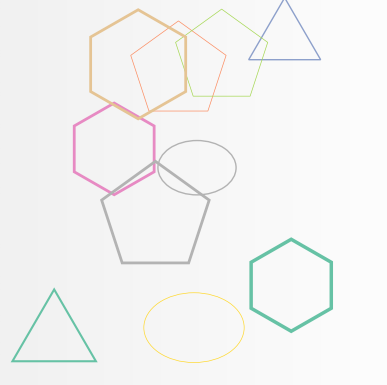[{"shape": "triangle", "thickness": 1.5, "radius": 0.62, "center": [0.14, 0.124]}, {"shape": "hexagon", "thickness": 2.5, "radius": 0.6, "center": [0.752, 0.259]}, {"shape": "pentagon", "thickness": 0.5, "radius": 0.65, "center": [0.46, 0.816]}, {"shape": "triangle", "thickness": 1, "radius": 0.54, "center": [0.735, 0.899]}, {"shape": "hexagon", "thickness": 2, "radius": 0.6, "center": [0.295, 0.613]}, {"shape": "pentagon", "thickness": 0.5, "radius": 0.62, "center": [0.572, 0.851]}, {"shape": "oval", "thickness": 0.5, "radius": 0.65, "center": [0.501, 0.149]}, {"shape": "hexagon", "thickness": 2, "radius": 0.71, "center": [0.357, 0.833]}, {"shape": "oval", "thickness": 1, "radius": 0.5, "center": [0.508, 0.564]}, {"shape": "pentagon", "thickness": 2, "radius": 0.73, "center": [0.401, 0.435]}]